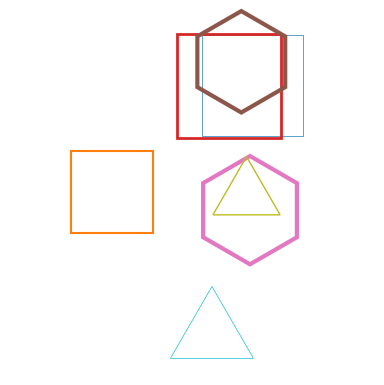[{"shape": "square", "thickness": 0.5, "radius": 0.65, "center": [0.656, 0.777]}, {"shape": "square", "thickness": 1.5, "radius": 0.53, "center": [0.29, 0.502]}, {"shape": "square", "thickness": 2, "radius": 0.68, "center": [0.595, 0.777]}, {"shape": "hexagon", "thickness": 3, "radius": 0.66, "center": [0.627, 0.84]}, {"shape": "hexagon", "thickness": 3, "radius": 0.7, "center": [0.649, 0.454]}, {"shape": "triangle", "thickness": 1, "radius": 0.5, "center": [0.64, 0.492]}, {"shape": "triangle", "thickness": 0.5, "radius": 0.62, "center": [0.55, 0.131]}]